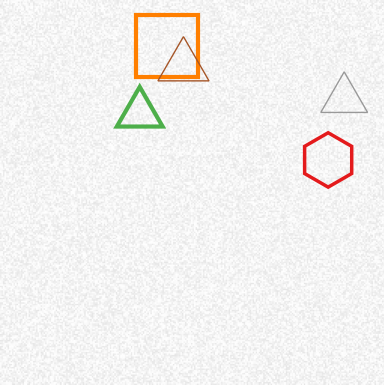[{"shape": "hexagon", "thickness": 2.5, "radius": 0.35, "center": [0.852, 0.585]}, {"shape": "triangle", "thickness": 3, "radius": 0.34, "center": [0.363, 0.706]}, {"shape": "square", "thickness": 3, "radius": 0.4, "center": [0.434, 0.881]}, {"shape": "triangle", "thickness": 1, "radius": 0.38, "center": [0.477, 0.828]}, {"shape": "triangle", "thickness": 1, "radius": 0.35, "center": [0.894, 0.743]}]